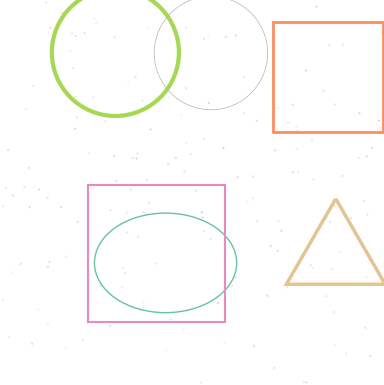[{"shape": "oval", "thickness": 1, "radius": 0.92, "center": [0.43, 0.317]}, {"shape": "square", "thickness": 2, "radius": 0.71, "center": [0.852, 0.8]}, {"shape": "square", "thickness": 1.5, "radius": 0.89, "center": [0.407, 0.342]}, {"shape": "circle", "thickness": 3, "radius": 0.83, "center": [0.3, 0.864]}, {"shape": "triangle", "thickness": 2.5, "radius": 0.74, "center": [0.872, 0.336]}, {"shape": "circle", "thickness": 0.5, "radius": 0.74, "center": [0.548, 0.862]}]